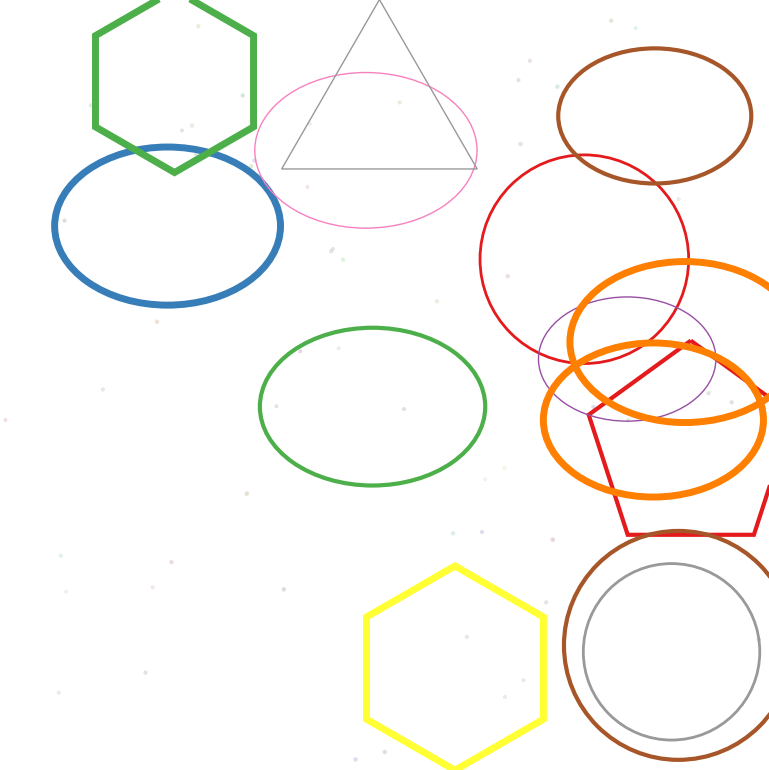[{"shape": "circle", "thickness": 1, "radius": 0.68, "center": [0.759, 0.663]}, {"shape": "pentagon", "thickness": 1.5, "radius": 0.7, "center": [0.897, 0.418]}, {"shape": "oval", "thickness": 2.5, "radius": 0.73, "center": [0.218, 0.706]}, {"shape": "hexagon", "thickness": 2.5, "radius": 0.59, "center": [0.227, 0.894]}, {"shape": "oval", "thickness": 1.5, "radius": 0.73, "center": [0.484, 0.472]}, {"shape": "oval", "thickness": 0.5, "radius": 0.58, "center": [0.815, 0.534]}, {"shape": "oval", "thickness": 2.5, "radius": 0.71, "center": [0.849, 0.455]}, {"shape": "oval", "thickness": 2.5, "radius": 0.75, "center": [0.89, 0.556]}, {"shape": "hexagon", "thickness": 2.5, "radius": 0.66, "center": [0.591, 0.132]}, {"shape": "circle", "thickness": 1.5, "radius": 0.74, "center": [0.881, 0.162]}, {"shape": "oval", "thickness": 1.5, "radius": 0.63, "center": [0.85, 0.849]}, {"shape": "oval", "thickness": 0.5, "radius": 0.72, "center": [0.475, 0.805]}, {"shape": "triangle", "thickness": 0.5, "radius": 0.73, "center": [0.493, 0.854]}, {"shape": "circle", "thickness": 1, "radius": 0.57, "center": [0.872, 0.153]}]